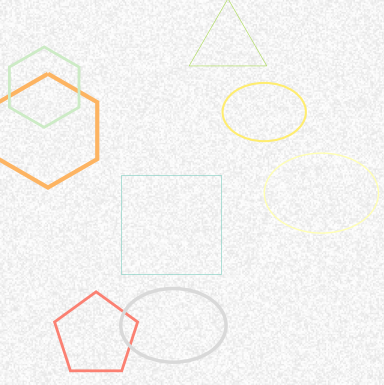[{"shape": "square", "thickness": 0.5, "radius": 0.65, "center": [0.444, 0.417]}, {"shape": "oval", "thickness": 1, "radius": 0.74, "center": [0.835, 0.498]}, {"shape": "pentagon", "thickness": 2, "radius": 0.57, "center": [0.25, 0.129]}, {"shape": "hexagon", "thickness": 3, "radius": 0.74, "center": [0.125, 0.661]}, {"shape": "triangle", "thickness": 0.5, "radius": 0.58, "center": [0.592, 0.887]}, {"shape": "oval", "thickness": 2.5, "radius": 0.68, "center": [0.45, 0.155]}, {"shape": "hexagon", "thickness": 2, "radius": 0.52, "center": [0.115, 0.774]}, {"shape": "oval", "thickness": 1.5, "radius": 0.54, "center": [0.686, 0.709]}]